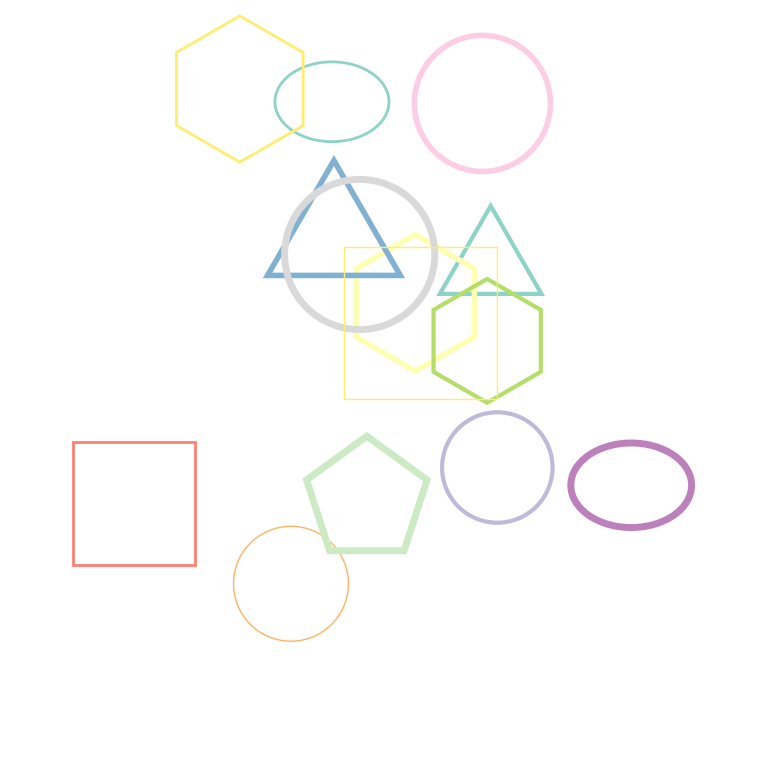[{"shape": "oval", "thickness": 1, "radius": 0.37, "center": [0.431, 0.868]}, {"shape": "triangle", "thickness": 1.5, "radius": 0.38, "center": [0.637, 0.656]}, {"shape": "hexagon", "thickness": 2, "radius": 0.44, "center": [0.539, 0.607]}, {"shape": "circle", "thickness": 1.5, "radius": 0.36, "center": [0.646, 0.393]}, {"shape": "square", "thickness": 1, "radius": 0.4, "center": [0.174, 0.346]}, {"shape": "triangle", "thickness": 2, "radius": 0.5, "center": [0.434, 0.692]}, {"shape": "circle", "thickness": 0.5, "radius": 0.37, "center": [0.378, 0.242]}, {"shape": "hexagon", "thickness": 1.5, "radius": 0.4, "center": [0.633, 0.557]}, {"shape": "circle", "thickness": 2, "radius": 0.44, "center": [0.626, 0.866]}, {"shape": "circle", "thickness": 2.5, "radius": 0.49, "center": [0.467, 0.67]}, {"shape": "oval", "thickness": 2.5, "radius": 0.39, "center": [0.82, 0.37]}, {"shape": "pentagon", "thickness": 2.5, "radius": 0.41, "center": [0.476, 0.351]}, {"shape": "hexagon", "thickness": 1, "radius": 0.47, "center": [0.311, 0.884]}, {"shape": "square", "thickness": 0.5, "radius": 0.5, "center": [0.546, 0.58]}]